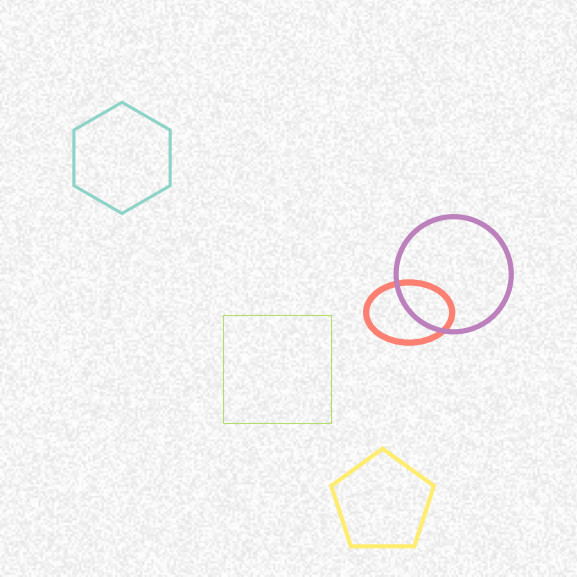[{"shape": "hexagon", "thickness": 1.5, "radius": 0.48, "center": [0.211, 0.726]}, {"shape": "oval", "thickness": 3, "radius": 0.37, "center": [0.709, 0.458]}, {"shape": "square", "thickness": 0.5, "radius": 0.47, "center": [0.48, 0.361]}, {"shape": "circle", "thickness": 2.5, "radius": 0.5, "center": [0.786, 0.524]}, {"shape": "pentagon", "thickness": 2, "radius": 0.47, "center": [0.663, 0.129]}]